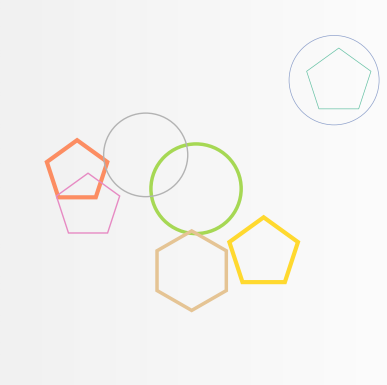[{"shape": "pentagon", "thickness": 0.5, "radius": 0.44, "center": [0.874, 0.788]}, {"shape": "pentagon", "thickness": 3, "radius": 0.41, "center": [0.199, 0.554]}, {"shape": "circle", "thickness": 0.5, "radius": 0.58, "center": [0.862, 0.792]}, {"shape": "pentagon", "thickness": 1, "radius": 0.43, "center": [0.227, 0.464]}, {"shape": "circle", "thickness": 2.5, "radius": 0.58, "center": [0.506, 0.51]}, {"shape": "pentagon", "thickness": 3, "radius": 0.47, "center": [0.68, 0.342]}, {"shape": "hexagon", "thickness": 2.5, "radius": 0.52, "center": [0.495, 0.297]}, {"shape": "circle", "thickness": 1, "radius": 0.54, "center": [0.376, 0.598]}]